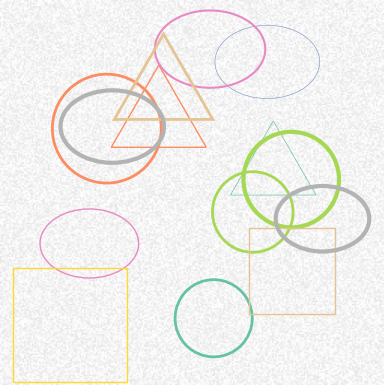[{"shape": "triangle", "thickness": 0.5, "radius": 0.64, "center": [0.71, 0.558]}, {"shape": "circle", "thickness": 2, "radius": 0.5, "center": [0.555, 0.173]}, {"shape": "triangle", "thickness": 1, "radius": 0.71, "center": [0.412, 0.689]}, {"shape": "circle", "thickness": 2, "radius": 0.71, "center": [0.277, 0.666]}, {"shape": "oval", "thickness": 0.5, "radius": 0.68, "center": [0.694, 0.839]}, {"shape": "oval", "thickness": 1.5, "radius": 0.72, "center": [0.546, 0.872]}, {"shape": "oval", "thickness": 1, "radius": 0.64, "center": [0.232, 0.368]}, {"shape": "circle", "thickness": 3, "radius": 0.62, "center": [0.757, 0.534]}, {"shape": "circle", "thickness": 2, "radius": 0.52, "center": [0.657, 0.449]}, {"shape": "square", "thickness": 1, "radius": 0.74, "center": [0.183, 0.157]}, {"shape": "square", "thickness": 1, "radius": 0.56, "center": [0.759, 0.297]}, {"shape": "triangle", "thickness": 2, "radius": 0.74, "center": [0.425, 0.764]}, {"shape": "oval", "thickness": 3, "radius": 0.67, "center": [0.292, 0.671]}, {"shape": "oval", "thickness": 3, "radius": 0.61, "center": [0.838, 0.432]}]